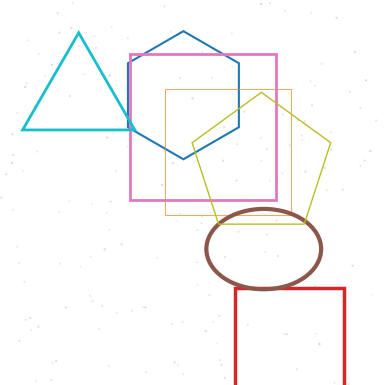[{"shape": "hexagon", "thickness": 1.5, "radius": 0.83, "center": [0.476, 0.753]}, {"shape": "square", "thickness": 0.5, "radius": 0.82, "center": [0.591, 0.605]}, {"shape": "square", "thickness": 2.5, "radius": 0.7, "center": [0.752, 0.11]}, {"shape": "oval", "thickness": 3, "radius": 0.75, "center": [0.685, 0.353]}, {"shape": "square", "thickness": 2, "radius": 0.95, "center": [0.528, 0.67]}, {"shape": "pentagon", "thickness": 1, "radius": 0.95, "center": [0.679, 0.571]}, {"shape": "triangle", "thickness": 2, "radius": 0.84, "center": [0.204, 0.747]}]